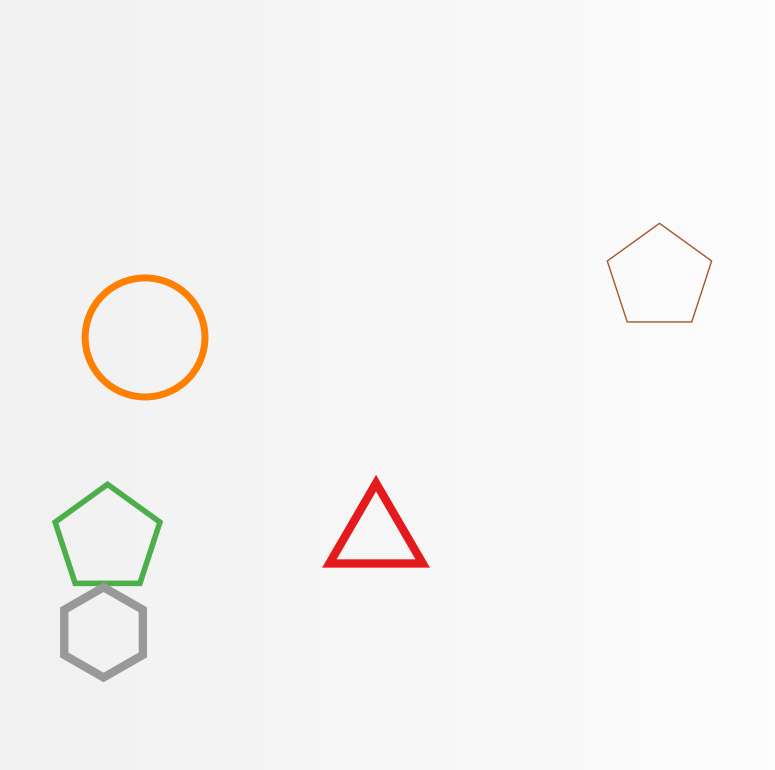[{"shape": "triangle", "thickness": 3, "radius": 0.35, "center": [0.485, 0.303]}, {"shape": "pentagon", "thickness": 2, "radius": 0.36, "center": [0.139, 0.3]}, {"shape": "circle", "thickness": 2.5, "radius": 0.39, "center": [0.187, 0.562]}, {"shape": "pentagon", "thickness": 0.5, "radius": 0.35, "center": [0.851, 0.639]}, {"shape": "hexagon", "thickness": 3, "radius": 0.29, "center": [0.134, 0.179]}]